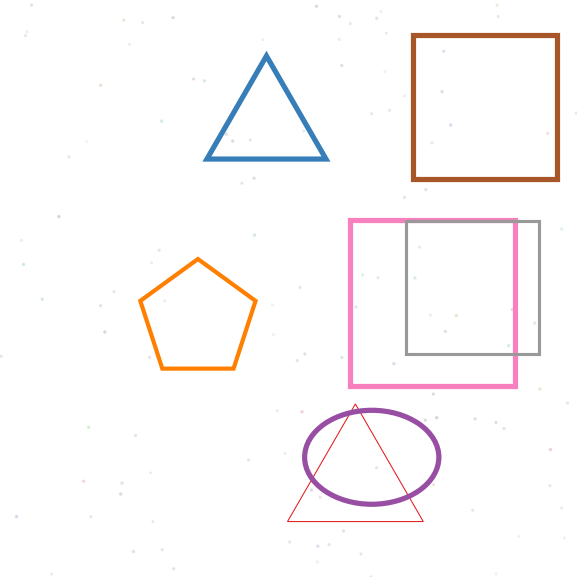[{"shape": "triangle", "thickness": 0.5, "radius": 0.68, "center": [0.615, 0.164]}, {"shape": "triangle", "thickness": 2.5, "radius": 0.6, "center": [0.461, 0.783]}, {"shape": "oval", "thickness": 2.5, "radius": 0.58, "center": [0.644, 0.207]}, {"shape": "pentagon", "thickness": 2, "radius": 0.52, "center": [0.343, 0.446]}, {"shape": "square", "thickness": 2.5, "radius": 0.62, "center": [0.839, 0.814]}, {"shape": "square", "thickness": 2.5, "radius": 0.71, "center": [0.749, 0.474]}, {"shape": "square", "thickness": 1.5, "radius": 0.57, "center": [0.818, 0.501]}]